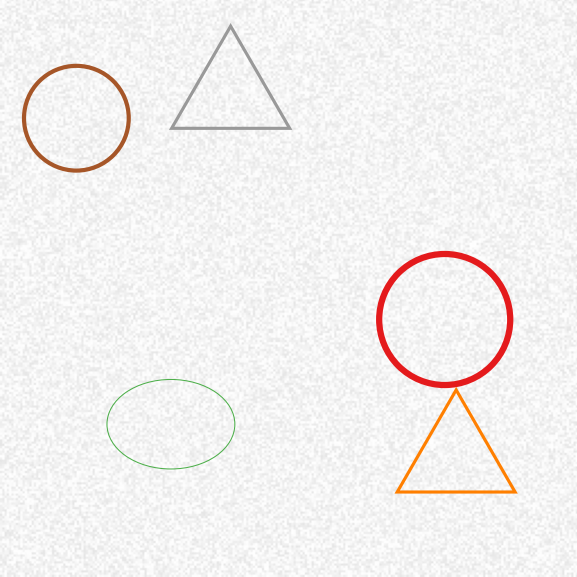[{"shape": "circle", "thickness": 3, "radius": 0.57, "center": [0.77, 0.446]}, {"shape": "oval", "thickness": 0.5, "radius": 0.55, "center": [0.296, 0.265]}, {"shape": "triangle", "thickness": 1.5, "radius": 0.59, "center": [0.79, 0.206]}, {"shape": "circle", "thickness": 2, "radius": 0.45, "center": [0.132, 0.794]}, {"shape": "triangle", "thickness": 1.5, "radius": 0.59, "center": [0.399, 0.836]}]